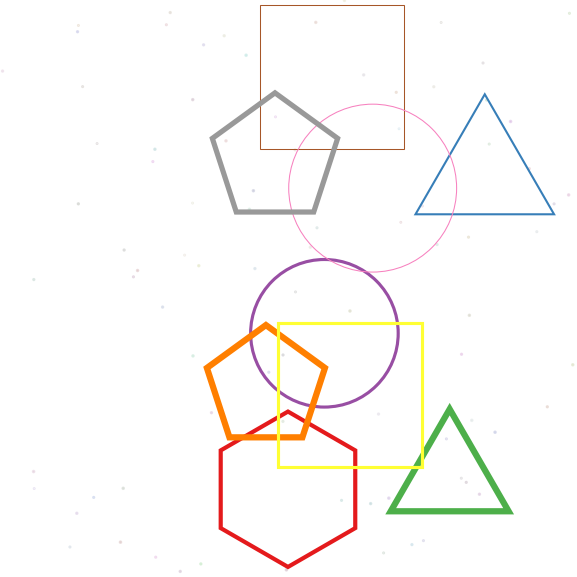[{"shape": "hexagon", "thickness": 2, "radius": 0.67, "center": [0.499, 0.152]}, {"shape": "triangle", "thickness": 1, "radius": 0.69, "center": [0.839, 0.697]}, {"shape": "triangle", "thickness": 3, "radius": 0.59, "center": [0.779, 0.173]}, {"shape": "circle", "thickness": 1.5, "radius": 0.64, "center": [0.562, 0.422]}, {"shape": "pentagon", "thickness": 3, "radius": 0.54, "center": [0.46, 0.329]}, {"shape": "square", "thickness": 1.5, "radius": 0.62, "center": [0.607, 0.315]}, {"shape": "square", "thickness": 0.5, "radius": 0.62, "center": [0.576, 0.866]}, {"shape": "circle", "thickness": 0.5, "radius": 0.73, "center": [0.645, 0.673]}, {"shape": "pentagon", "thickness": 2.5, "radius": 0.57, "center": [0.476, 0.724]}]